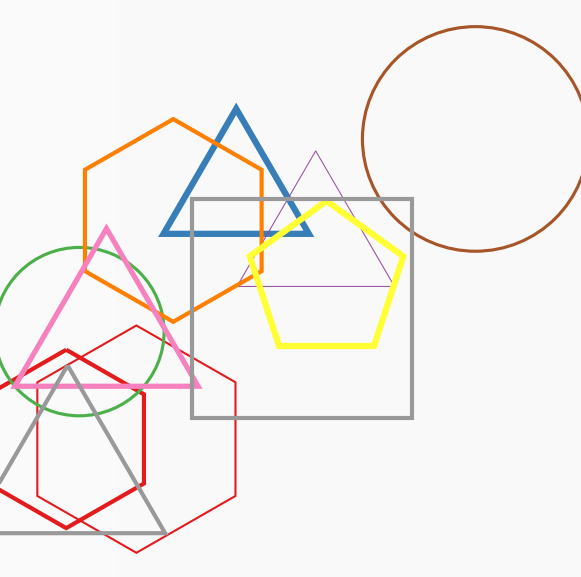[{"shape": "hexagon", "thickness": 1, "radius": 0.98, "center": [0.235, 0.239]}, {"shape": "hexagon", "thickness": 2, "radius": 0.77, "center": [0.114, 0.239]}, {"shape": "triangle", "thickness": 3, "radius": 0.72, "center": [0.406, 0.666]}, {"shape": "circle", "thickness": 1.5, "radius": 0.73, "center": [0.137, 0.425]}, {"shape": "triangle", "thickness": 0.5, "radius": 0.78, "center": [0.543, 0.581]}, {"shape": "hexagon", "thickness": 2, "radius": 0.88, "center": [0.298, 0.617]}, {"shape": "pentagon", "thickness": 3, "radius": 0.69, "center": [0.562, 0.512]}, {"shape": "circle", "thickness": 1.5, "radius": 0.97, "center": [0.818, 0.759]}, {"shape": "triangle", "thickness": 2.5, "radius": 0.91, "center": [0.183, 0.421]}, {"shape": "triangle", "thickness": 2, "radius": 0.97, "center": [0.116, 0.173]}, {"shape": "square", "thickness": 2, "radius": 0.95, "center": [0.519, 0.465]}]